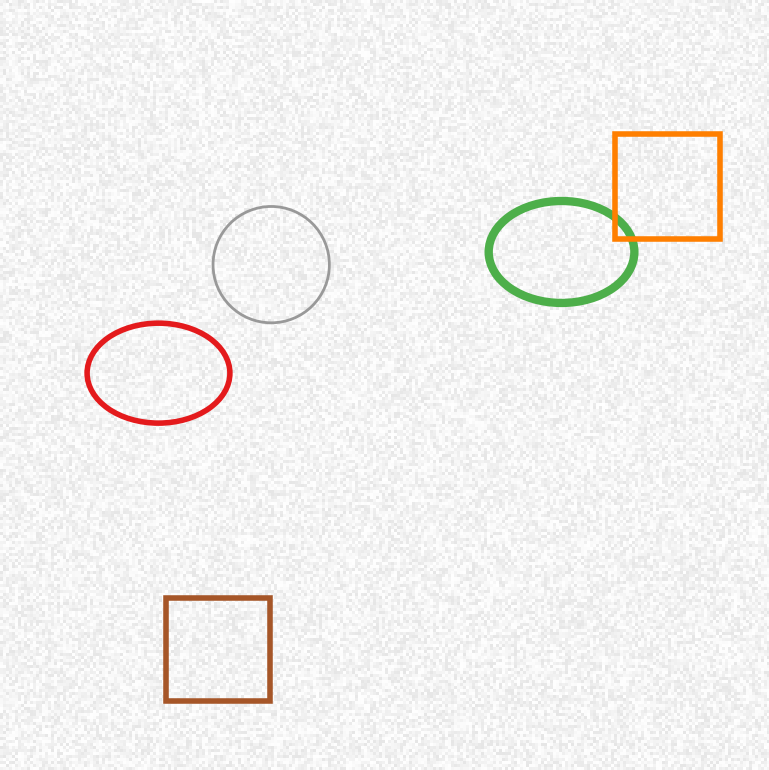[{"shape": "oval", "thickness": 2, "radius": 0.46, "center": [0.206, 0.515]}, {"shape": "oval", "thickness": 3, "radius": 0.47, "center": [0.729, 0.673]}, {"shape": "square", "thickness": 2, "radius": 0.34, "center": [0.866, 0.757]}, {"shape": "square", "thickness": 2, "radius": 0.34, "center": [0.283, 0.157]}, {"shape": "circle", "thickness": 1, "radius": 0.38, "center": [0.352, 0.656]}]